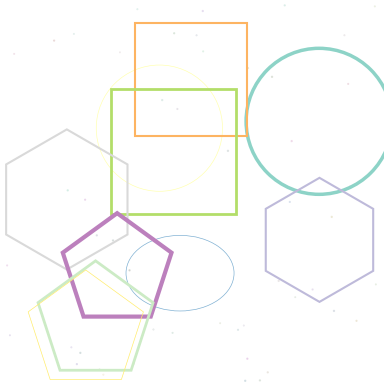[{"shape": "circle", "thickness": 2.5, "radius": 0.95, "center": [0.829, 0.685]}, {"shape": "circle", "thickness": 0.5, "radius": 0.82, "center": [0.414, 0.667]}, {"shape": "hexagon", "thickness": 1.5, "radius": 0.81, "center": [0.83, 0.377]}, {"shape": "oval", "thickness": 0.5, "radius": 0.7, "center": [0.468, 0.29]}, {"shape": "square", "thickness": 1.5, "radius": 0.73, "center": [0.496, 0.793]}, {"shape": "square", "thickness": 2, "radius": 0.81, "center": [0.45, 0.607]}, {"shape": "hexagon", "thickness": 1.5, "radius": 0.91, "center": [0.174, 0.482]}, {"shape": "pentagon", "thickness": 3, "radius": 0.74, "center": [0.304, 0.298]}, {"shape": "pentagon", "thickness": 2, "radius": 0.79, "center": [0.248, 0.165]}, {"shape": "pentagon", "thickness": 0.5, "radius": 0.79, "center": [0.223, 0.141]}]